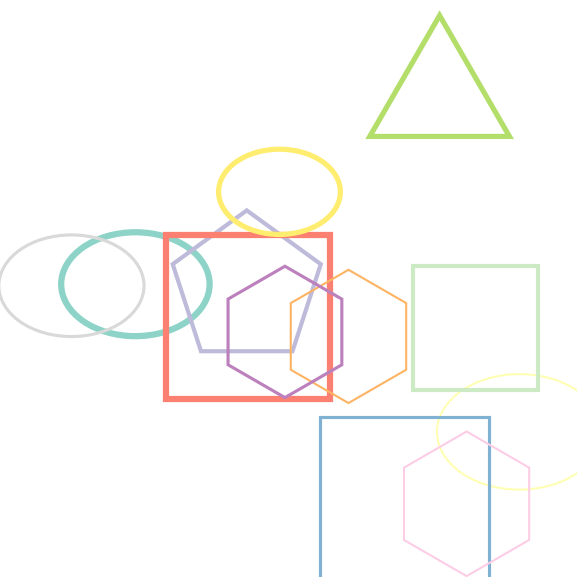[{"shape": "oval", "thickness": 3, "radius": 0.64, "center": [0.234, 0.507]}, {"shape": "oval", "thickness": 1, "radius": 0.71, "center": [0.899, 0.251]}, {"shape": "pentagon", "thickness": 2, "radius": 0.67, "center": [0.427, 0.5]}, {"shape": "square", "thickness": 3, "radius": 0.71, "center": [0.429, 0.45]}, {"shape": "square", "thickness": 1.5, "radius": 0.73, "center": [0.7, 0.131]}, {"shape": "hexagon", "thickness": 1, "radius": 0.58, "center": [0.603, 0.417]}, {"shape": "triangle", "thickness": 2.5, "radius": 0.7, "center": [0.761, 0.833]}, {"shape": "hexagon", "thickness": 1, "radius": 0.63, "center": [0.808, 0.127]}, {"shape": "oval", "thickness": 1.5, "radius": 0.63, "center": [0.124, 0.504]}, {"shape": "hexagon", "thickness": 1.5, "radius": 0.57, "center": [0.493, 0.424]}, {"shape": "square", "thickness": 2, "radius": 0.54, "center": [0.823, 0.432]}, {"shape": "oval", "thickness": 2.5, "radius": 0.53, "center": [0.484, 0.667]}]